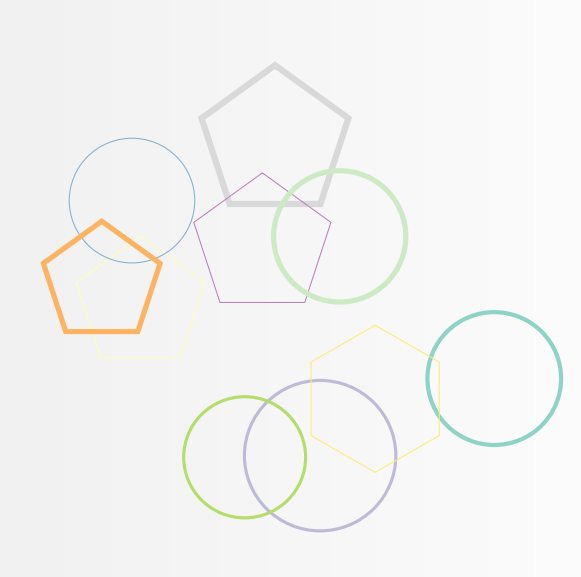[{"shape": "circle", "thickness": 2, "radius": 0.58, "center": [0.85, 0.344]}, {"shape": "pentagon", "thickness": 0.5, "radius": 0.58, "center": [0.242, 0.474]}, {"shape": "circle", "thickness": 1.5, "radius": 0.65, "center": [0.551, 0.21]}, {"shape": "circle", "thickness": 0.5, "radius": 0.54, "center": [0.227, 0.652]}, {"shape": "pentagon", "thickness": 2.5, "radius": 0.53, "center": [0.175, 0.51]}, {"shape": "circle", "thickness": 1.5, "radius": 0.52, "center": [0.421, 0.207]}, {"shape": "pentagon", "thickness": 3, "radius": 0.66, "center": [0.473, 0.753]}, {"shape": "pentagon", "thickness": 0.5, "radius": 0.62, "center": [0.451, 0.576]}, {"shape": "circle", "thickness": 2.5, "radius": 0.57, "center": [0.584, 0.59]}, {"shape": "hexagon", "thickness": 0.5, "radius": 0.64, "center": [0.645, 0.309]}]